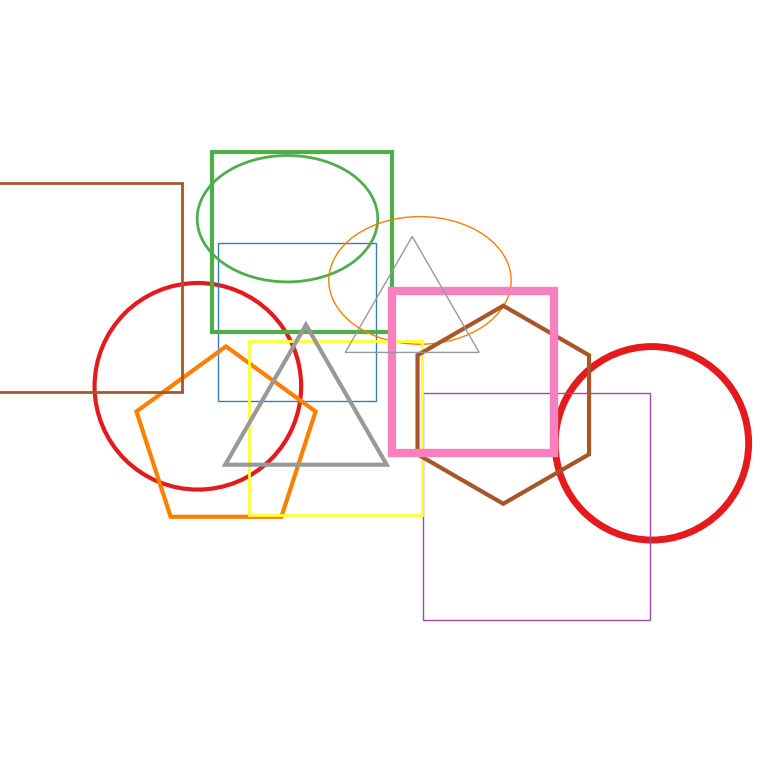[{"shape": "circle", "thickness": 2.5, "radius": 0.63, "center": [0.847, 0.424]}, {"shape": "circle", "thickness": 1.5, "radius": 0.67, "center": [0.257, 0.498]}, {"shape": "square", "thickness": 0.5, "radius": 0.51, "center": [0.386, 0.582]}, {"shape": "oval", "thickness": 1, "radius": 0.59, "center": [0.373, 0.716]}, {"shape": "square", "thickness": 1.5, "radius": 0.58, "center": [0.392, 0.685]}, {"shape": "square", "thickness": 0.5, "radius": 0.74, "center": [0.697, 0.343]}, {"shape": "pentagon", "thickness": 1.5, "radius": 0.61, "center": [0.294, 0.428]}, {"shape": "oval", "thickness": 0.5, "radius": 0.59, "center": [0.545, 0.636]}, {"shape": "square", "thickness": 1, "radius": 0.56, "center": [0.436, 0.444]}, {"shape": "hexagon", "thickness": 1.5, "radius": 0.64, "center": [0.654, 0.474]}, {"shape": "square", "thickness": 1, "radius": 0.68, "center": [0.1, 0.627]}, {"shape": "square", "thickness": 3, "radius": 0.53, "center": [0.614, 0.517]}, {"shape": "triangle", "thickness": 1.5, "radius": 0.61, "center": [0.397, 0.457]}, {"shape": "triangle", "thickness": 0.5, "radius": 0.5, "center": [0.535, 0.593]}]